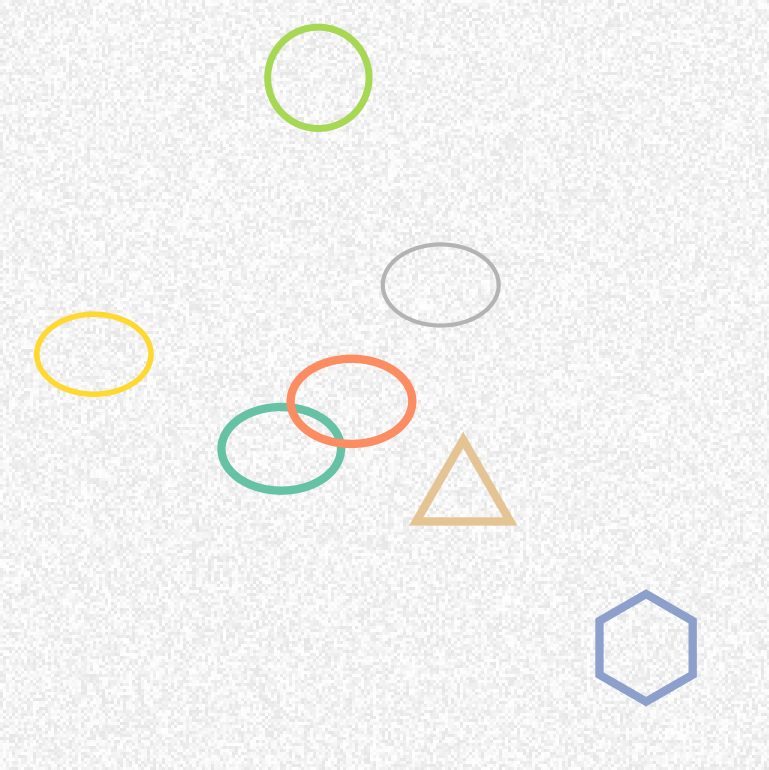[{"shape": "oval", "thickness": 3, "radius": 0.39, "center": [0.365, 0.417]}, {"shape": "oval", "thickness": 3, "radius": 0.4, "center": [0.456, 0.479]}, {"shape": "hexagon", "thickness": 3, "radius": 0.35, "center": [0.839, 0.159]}, {"shape": "circle", "thickness": 2.5, "radius": 0.33, "center": [0.413, 0.899]}, {"shape": "oval", "thickness": 2, "radius": 0.37, "center": [0.122, 0.54]}, {"shape": "triangle", "thickness": 3, "radius": 0.35, "center": [0.602, 0.358]}, {"shape": "oval", "thickness": 1.5, "radius": 0.38, "center": [0.572, 0.63]}]